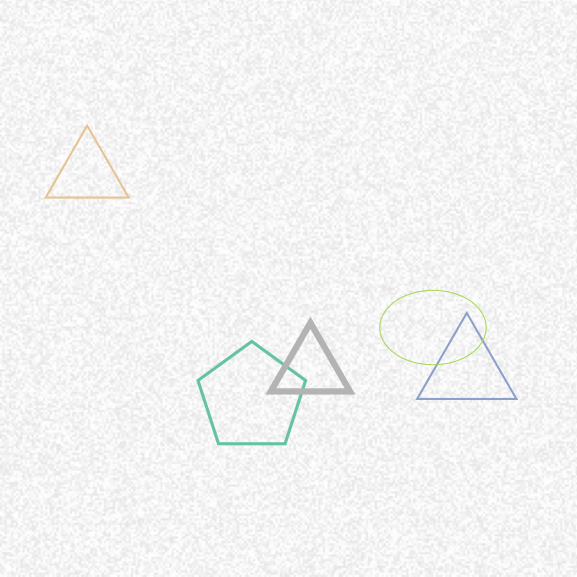[{"shape": "pentagon", "thickness": 1.5, "radius": 0.49, "center": [0.436, 0.31]}, {"shape": "triangle", "thickness": 1, "radius": 0.5, "center": [0.808, 0.358]}, {"shape": "oval", "thickness": 0.5, "radius": 0.46, "center": [0.75, 0.432]}, {"shape": "triangle", "thickness": 1, "radius": 0.42, "center": [0.151, 0.699]}, {"shape": "triangle", "thickness": 3, "radius": 0.4, "center": [0.538, 0.361]}]